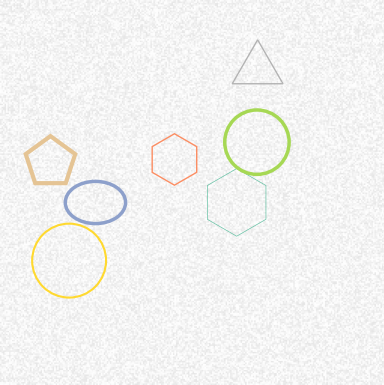[{"shape": "hexagon", "thickness": 0.5, "radius": 0.44, "center": [0.615, 0.474]}, {"shape": "hexagon", "thickness": 1, "radius": 0.33, "center": [0.453, 0.586]}, {"shape": "oval", "thickness": 2.5, "radius": 0.39, "center": [0.248, 0.474]}, {"shape": "circle", "thickness": 2.5, "radius": 0.42, "center": [0.667, 0.631]}, {"shape": "circle", "thickness": 1.5, "radius": 0.48, "center": [0.18, 0.323]}, {"shape": "pentagon", "thickness": 3, "radius": 0.34, "center": [0.131, 0.579]}, {"shape": "triangle", "thickness": 1, "radius": 0.38, "center": [0.669, 0.821]}]